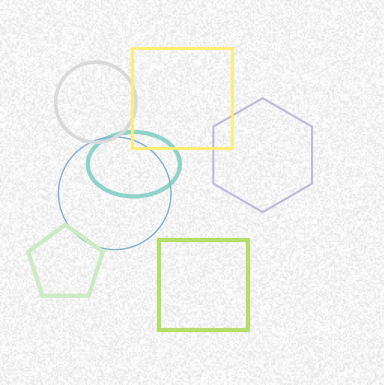[{"shape": "oval", "thickness": 3, "radius": 0.6, "center": [0.348, 0.573]}, {"shape": "hexagon", "thickness": 1.5, "radius": 0.74, "center": [0.682, 0.597]}, {"shape": "circle", "thickness": 1, "radius": 0.73, "center": [0.298, 0.498]}, {"shape": "square", "thickness": 3, "radius": 0.58, "center": [0.528, 0.26]}, {"shape": "circle", "thickness": 2.5, "radius": 0.52, "center": [0.249, 0.734]}, {"shape": "pentagon", "thickness": 3, "radius": 0.51, "center": [0.17, 0.314]}, {"shape": "square", "thickness": 2, "radius": 0.65, "center": [0.473, 0.746]}]